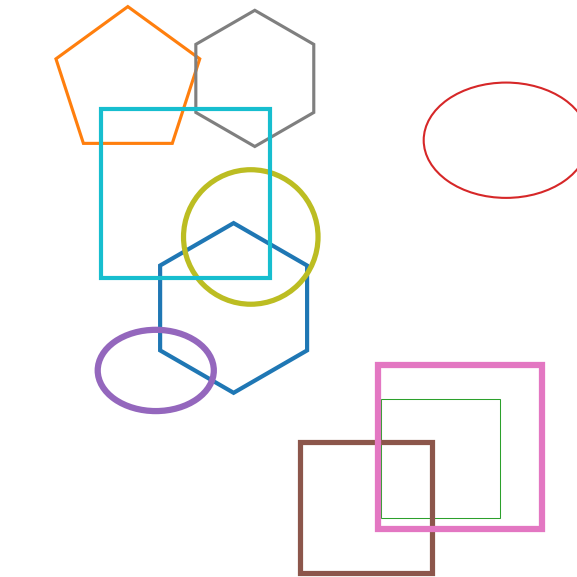[{"shape": "hexagon", "thickness": 2, "radius": 0.73, "center": [0.405, 0.466]}, {"shape": "pentagon", "thickness": 1.5, "radius": 0.65, "center": [0.221, 0.857]}, {"shape": "square", "thickness": 0.5, "radius": 0.51, "center": [0.763, 0.206]}, {"shape": "oval", "thickness": 1, "radius": 0.71, "center": [0.876, 0.756]}, {"shape": "oval", "thickness": 3, "radius": 0.5, "center": [0.27, 0.358]}, {"shape": "square", "thickness": 2.5, "radius": 0.57, "center": [0.634, 0.121]}, {"shape": "square", "thickness": 3, "radius": 0.71, "center": [0.797, 0.225]}, {"shape": "hexagon", "thickness": 1.5, "radius": 0.59, "center": [0.441, 0.863]}, {"shape": "circle", "thickness": 2.5, "radius": 0.58, "center": [0.434, 0.589]}, {"shape": "square", "thickness": 2, "radius": 0.73, "center": [0.322, 0.664]}]